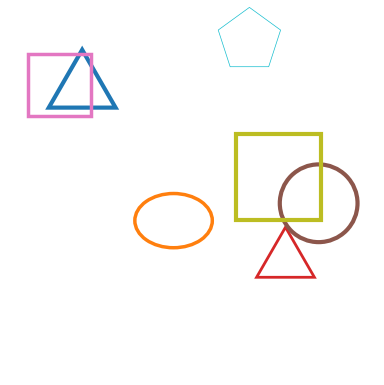[{"shape": "triangle", "thickness": 3, "radius": 0.5, "center": [0.213, 0.771]}, {"shape": "oval", "thickness": 2.5, "radius": 0.5, "center": [0.451, 0.427]}, {"shape": "triangle", "thickness": 2, "radius": 0.43, "center": [0.742, 0.323]}, {"shape": "circle", "thickness": 3, "radius": 0.5, "center": [0.828, 0.472]}, {"shape": "square", "thickness": 2.5, "radius": 0.41, "center": [0.154, 0.779]}, {"shape": "square", "thickness": 3, "radius": 0.55, "center": [0.724, 0.54]}, {"shape": "pentagon", "thickness": 0.5, "radius": 0.43, "center": [0.648, 0.896]}]